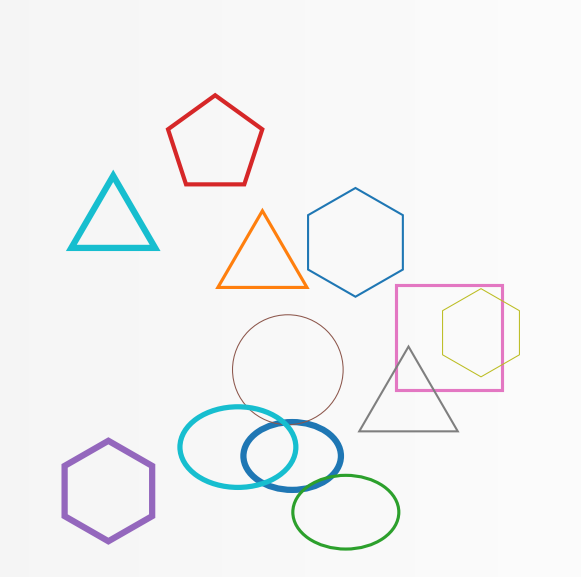[{"shape": "hexagon", "thickness": 1, "radius": 0.47, "center": [0.612, 0.579]}, {"shape": "oval", "thickness": 3, "radius": 0.42, "center": [0.503, 0.21]}, {"shape": "triangle", "thickness": 1.5, "radius": 0.44, "center": [0.451, 0.546]}, {"shape": "oval", "thickness": 1.5, "radius": 0.46, "center": [0.595, 0.112]}, {"shape": "pentagon", "thickness": 2, "radius": 0.43, "center": [0.37, 0.749]}, {"shape": "hexagon", "thickness": 3, "radius": 0.43, "center": [0.186, 0.149]}, {"shape": "circle", "thickness": 0.5, "radius": 0.48, "center": [0.495, 0.359]}, {"shape": "square", "thickness": 1.5, "radius": 0.46, "center": [0.772, 0.414]}, {"shape": "triangle", "thickness": 1, "radius": 0.49, "center": [0.703, 0.301]}, {"shape": "hexagon", "thickness": 0.5, "radius": 0.38, "center": [0.828, 0.423]}, {"shape": "triangle", "thickness": 3, "radius": 0.42, "center": [0.195, 0.611]}, {"shape": "oval", "thickness": 2.5, "radius": 0.5, "center": [0.409, 0.225]}]